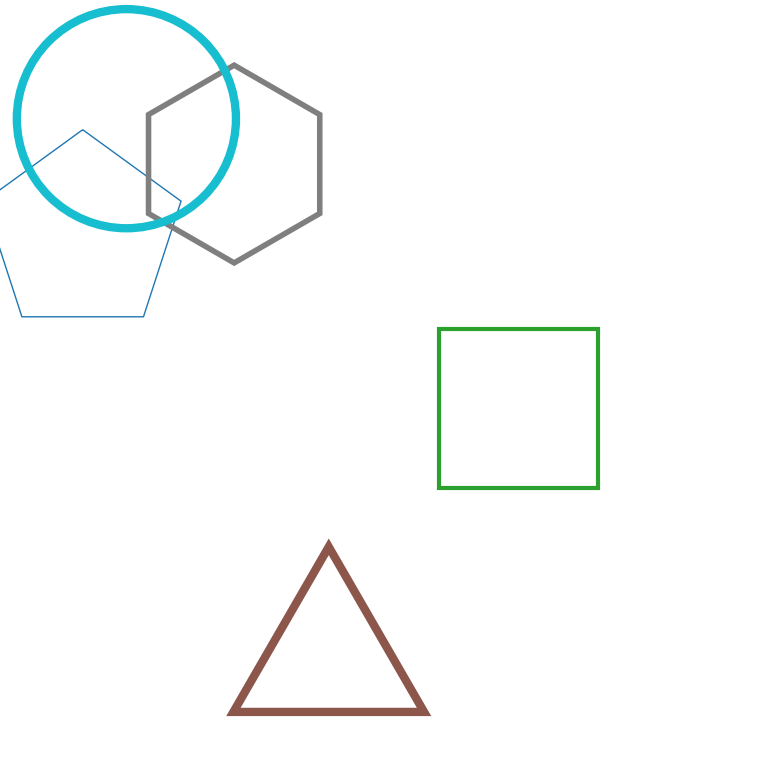[{"shape": "pentagon", "thickness": 0.5, "radius": 0.67, "center": [0.107, 0.697]}, {"shape": "square", "thickness": 1.5, "radius": 0.52, "center": [0.674, 0.47]}, {"shape": "triangle", "thickness": 3, "radius": 0.71, "center": [0.427, 0.147]}, {"shape": "hexagon", "thickness": 2, "radius": 0.64, "center": [0.304, 0.787]}, {"shape": "circle", "thickness": 3, "radius": 0.71, "center": [0.164, 0.846]}]